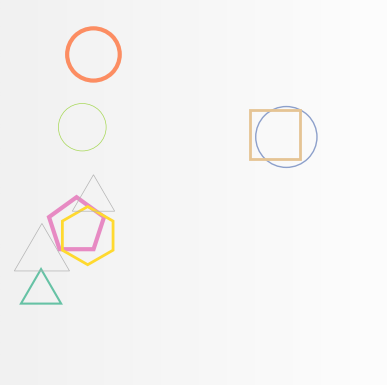[{"shape": "triangle", "thickness": 1.5, "radius": 0.3, "center": [0.106, 0.241]}, {"shape": "circle", "thickness": 3, "radius": 0.34, "center": [0.241, 0.859]}, {"shape": "circle", "thickness": 1, "radius": 0.4, "center": [0.739, 0.644]}, {"shape": "pentagon", "thickness": 3, "radius": 0.37, "center": [0.198, 0.413]}, {"shape": "circle", "thickness": 0.5, "radius": 0.31, "center": [0.212, 0.67]}, {"shape": "hexagon", "thickness": 2, "radius": 0.38, "center": [0.226, 0.388]}, {"shape": "square", "thickness": 2, "radius": 0.32, "center": [0.709, 0.651]}, {"shape": "triangle", "thickness": 0.5, "radius": 0.41, "center": [0.108, 0.337]}, {"shape": "triangle", "thickness": 0.5, "radius": 0.32, "center": [0.241, 0.483]}]